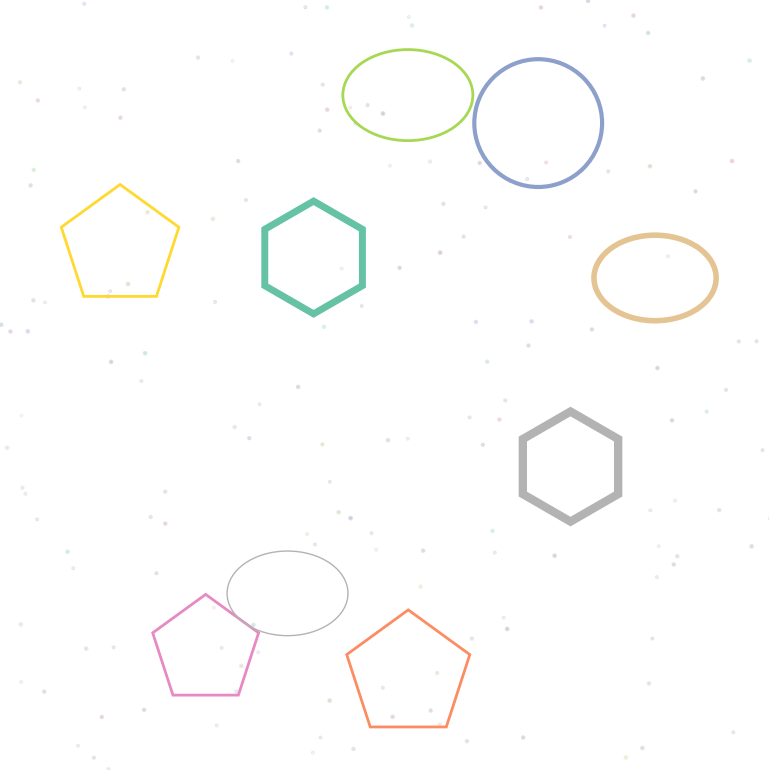[{"shape": "hexagon", "thickness": 2.5, "radius": 0.37, "center": [0.407, 0.666]}, {"shape": "pentagon", "thickness": 1, "radius": 0.42, "center": [0.53, 0.124]}, {"shape": "circle", "thickness": 1.5, "radius": 0.41, "center": [0.699, 0.84]}, {"shape": "pentagon", "thickness": 1, "radius": 0.36, "center": [0.267, 0.156]}, {"shape": "oval", "thickness": 1, "radius": 0.42, "center": [0.53, 0.876]}, {"shape": "pentagon", "thickness": 1, "radius": 0.4, "center": [0.156, 0.68]}, {"shape": "oval", "thickness": 2, "radius": 0.4, "center": [0.851, 0.639]}, {"shape": "hexagon", "thickness": 3, "radius": 0.36, "center": [0.741, 0.394]}, {"shape": "oval", "thickness": 0.5, "radius": 0.39, "center": [0.373, 0.229]}]